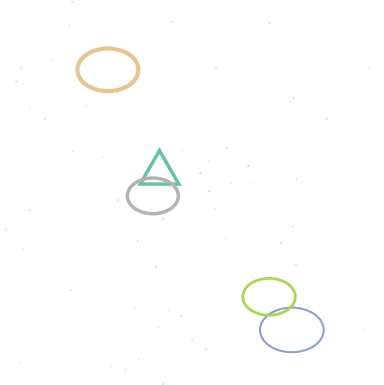[{"shape": "triangle", "thickness": 2.5, "radius": 0.29, "center": [0.414, 0.551]}, {"shape": "oval", "thickness": 1.5, "radius": 0.41, "center": [0.758, 0.143]}, {"shape": "oval", "thickness": 2, "radius": 0.34, "center": [0.699, 0.229]}, {"shape": "oval", "thickness": 3, "radius": 0.4, "center": [0.28, 0.819]}, {"shape": "oval", "thickness": 2.5, "radius": 0.33, "center": [0.397, 0.491]}]